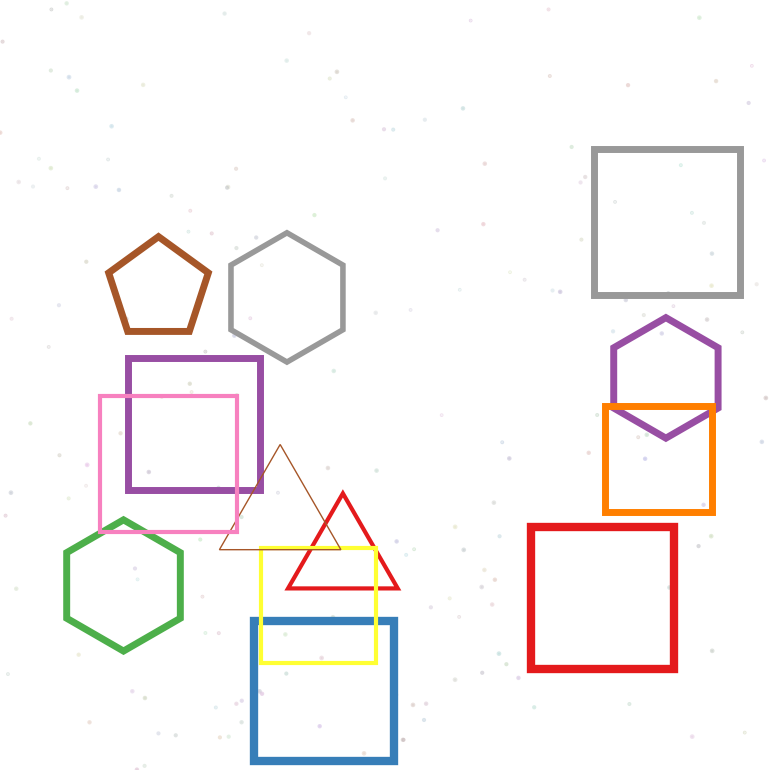[{"shape": "square", "thickness": 3, "radius": 0.46, "center": [0.783, 0.223]}, {"shape": "triangle", "thickness": 1.5, "radius": 0.41, "center": [0.445, 0.277]}, {"shape": "square", "thickness": 3, "radius": 0.45, "center": [0.421, 0.103]}, {"shape": "hexagon", "thickness": 2.5, "radius": 0.43, "center": [0.16, 0.24]}, {"shape": "hexagon", "thickness": 2.5, "radius": 0.39, "center": [0.865, 0.509]}, {"shape": "square", "thickness": 2.5, "radius": 0.43, "center": [0.252, 0.45]}, {"shape": "square", "thickness": 2.5, "radius": 0.35, "center": [0.855, 0.404]}, {"shape": "square", "thickness": 1.5, "radius": 0.37, "center": [0.413, 0.214]}, {"shape": "triangle", "thickness": 0.5, "radius": 0.46, "center": [0.364, 0.332]}, {"shape": "pentagon", "thickness": 2.5, "radius": 0.34, "center": [0.206, 0.625]}, {"shape": "square", "thickness": 1.5, "radius": 0.44, "center": [0.219, 0.397]}, {"shape": "square", "thickness": 2.5, "radius": 0.48, "center": [0.866, 0.712]}, {"shape": "hexagon", "thickness": 2, "radius": 0.42, "center": [0.373, 0.614]}]